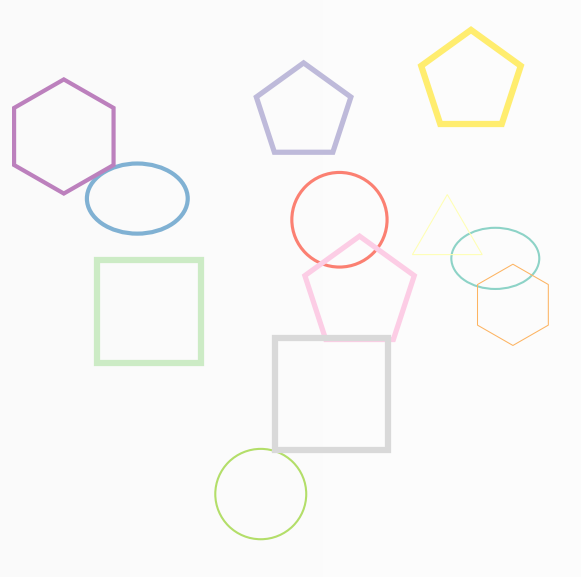[{"shape": "oval", "thickness": 1, "radius": 0.38, "center": [0.852, 0.552]}, {"shape": "triangle", "thickness": 0.5, "radius": 0.35, "center": [0.77, 0.593]}, {"shape": "pentagon", "thickness": 2.5, "radius": 0.43, "center": [0.522, 0.805]}, {"shape": "circle", "thickness": 1.5, "radius": 0.41, "center": [0.584, 0.619]}, {"shape": "oval", "thickness": 2, "radius": 0.43, "center": [0.236, 0.655]}, {"shape": "hexagon", "thickness": 0.5, "radius": 0.35, "center": [0.882, 0.471]}, {"shape": "circle", "thickness": 1, "radius": 0.39, "center": [0.449, 0.144]}, {"shape": "pentagon", "thickness": 2.5, "radius": 0.49, "center": [0.619, 0.491]}, {"shape": "square", "thickness": 3, "radius": 0.48, "center": [0.57, 0.317]}, {"shape": "hexagon", "thickness": 2, "radius": 0.49, "center": [0.11, 0.763]}, {"shape": "square", "thickness": 3, "radius": 0.45, "center": [0.257, 0.459]}, {"shape": "pentagon", "thickness": 3, "radius": 0.45, "center": [0.81, 0.857]}]